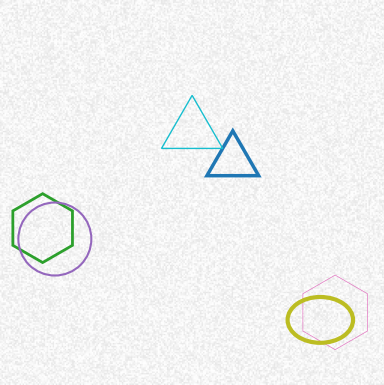[{"shape": "triangle", "thickness": 2.5, "radius": 0.39, "center": [0.605, 0.582]}, {"shape": "hexagon", "thickness": 2, "radius": 0.45, "center": [0.111, 0.407]}, {"shape": "circle", "thickness": 1.5, "radius": 0.47, "center": [0.142, 0.379]}, {"shape": "hexagon", "thickness": 0.5, "radius": 0.48, "center": [0.871, 0.189]}, {"shape": "oval", "thickness": 3, "radius": 0.43, "center": [0.832, 0.169]}, {"shape": "triangle", "thickness": 1, "radius": 0.46, "center": [0.499, 0.66]}]